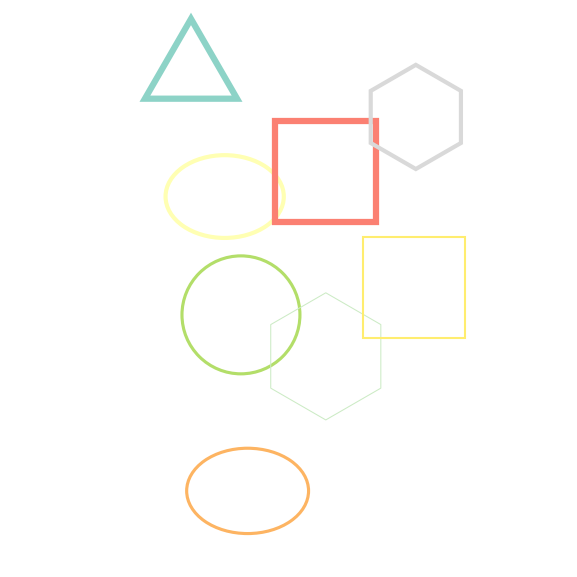[{"shape": "triangle", "thickness": 3, "radius": 0.46, "center": [0.331, 0.874]}, {"shape": "oval", "thickness": 2, "radius": 0.51, "center": [0.389, 0.659]}, {"shape": "square", "thickness": 3, "radius": 0.44, "center": [0.564, 0.702]}, {"shape": "oval", "thickness": 1.5, "radius": 0.53, "center": [0.429, 0.149]}, {"shape": "circle", "thickness": 1.5, "radius": 0.51, "center": [0.417, 0.454]}, {"shape": "hexagon", "thickness": 2, "radius": 0.45, "center": [0.72, 0.797]}, {"shape": "hexagon", "thickness": 0.5, "radius": 0.55, "center": [0.564, 0.382]}, {"shape": "square", "thickness": 1, "radius": 0.44, "center": [0.717, 0.501]}]